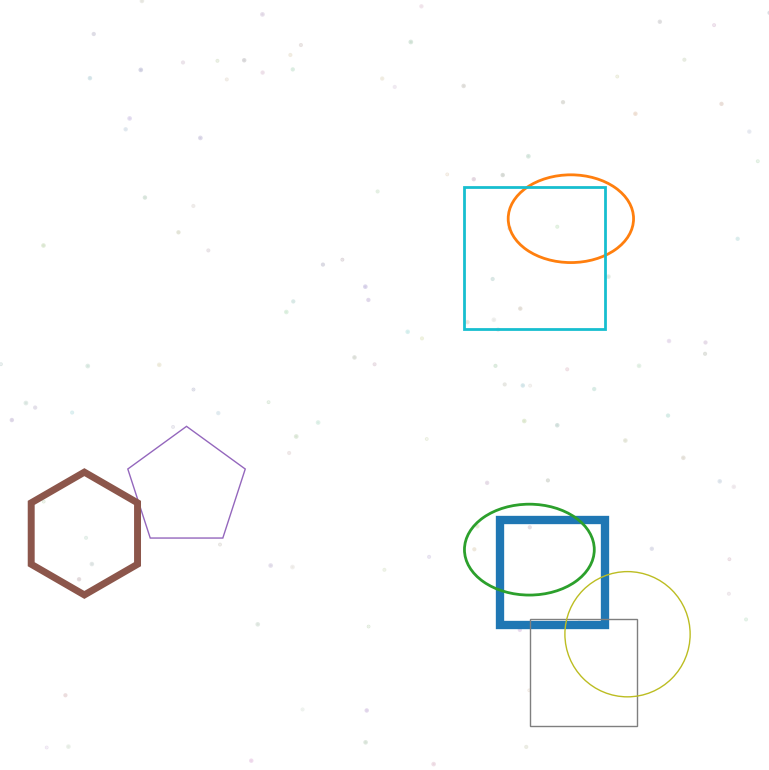[{"shape": "square", "thickness": 3, "radius": 0.34, "center": [0.717, 0.257]}, {"shape": "oval", "thickness": 1, "radius": 0.41, "center": [0.741, 0.716]}, {"shape": "oval", "thickness": 1, "radius": 0.42, "center": [0.687, 0.286]}, {"shape": "pentagon", "thickness": 0.5, "radius": 0.4, "center": [0.242, 0.366]}, {"shape": "hexagon", "thickness": 2.5, "radius": 0.4, "center": [0.11, 0.307]}, {"shape": "square", "thickness": 0.5, "radius": 0.35, "center": [0.757, 0.127]}, {"shape": "circle", "thickness": 0.5, "radius": 0.41, "center": [0.815, 0.176]}, {"shape": "square", "thickness": 1, "radius": 0.46, "center": [0.694, 0.665]}]